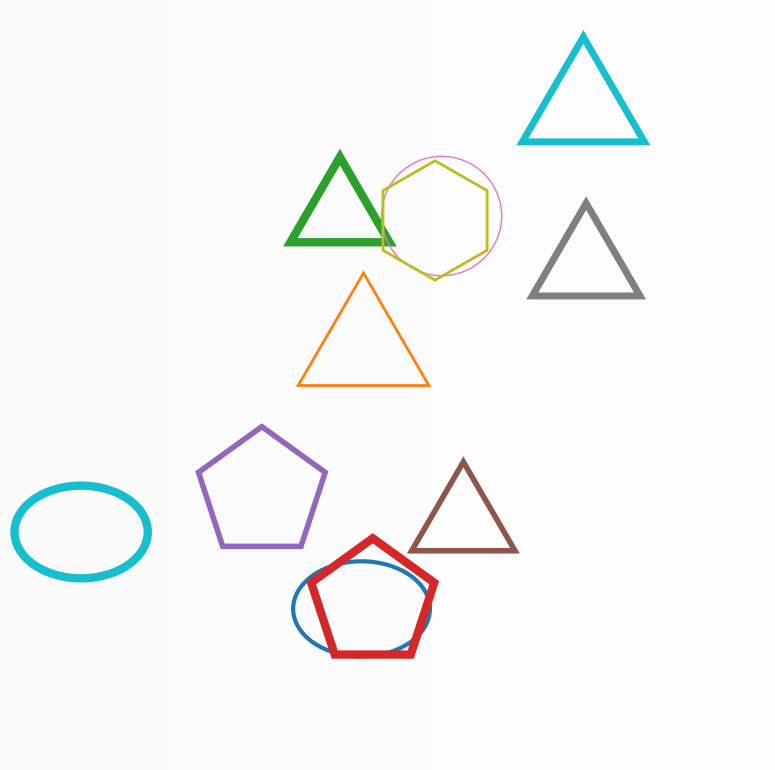[{"shape": "oval", "thickness": 1.5, "radius": 0.44, "center": [0.466, 0.209]}, {"shape": "triangle", "thickness": 1, "radius": 0.49, "center": [0.469, 0.548]}, {"shape": "triangle", "thickness": 3, "radius": 0.37, "center": [0.439, 0.722]}, {"shape": "pentagon", "thickness": 3, "radius": 0.42, "center": [0.481, 0.217]}, {"shape": "pentagon", "thickness": 2, "radius": 0.43, "center": [0.338, 0.36]}, {"shape": "triangle", "thickness": 2, "radius": 0.38, "center": [0.598, 0.323]}, {"shape": "circle", "thickness": 0.5, "radius": 0.39, "center": [0.57, 0.719]}, {"shape": "triangle", "thickness": 2.5, "radius": 0.4, "center": [0.756, 0.656]}, {"shape": "hexagon", "thickness": 1, "radius": 0.39, "center": [0.561, 0.714]}, {"shape": "oval", "thickness": 3, "radius": 0.43, "center": [0.105, 0.309]}, {"shape": "triangle", "thickness": 2.5, "radius": 0.45, "center": [0.753, 0.861]}]